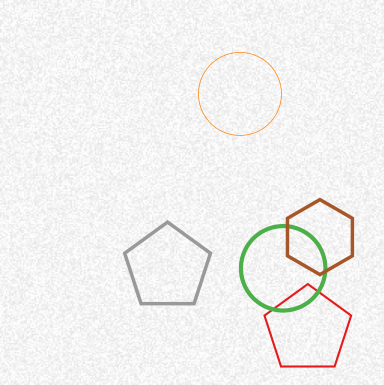[{"shape": "pentagon", "thickness": 1.5, "radius": 0.59, "center": [0.8, 0.144]}, {"shape": "circle", "thickness": 3, "radius": 0.55, "center": [0.735, 0.303]}, {"shape": "circle", "thickness": 0.5, "radius": 0.54, "center": [0.623, 0.756]}, {"shape": "hexagon", "thickness": 2.5, "radius": 0.49, "center": [0.831, 0.384]}, {"shape": "pentagon", "thickness": 2.5, "radius": 0.59, "center": [0.435, 0.306]}]